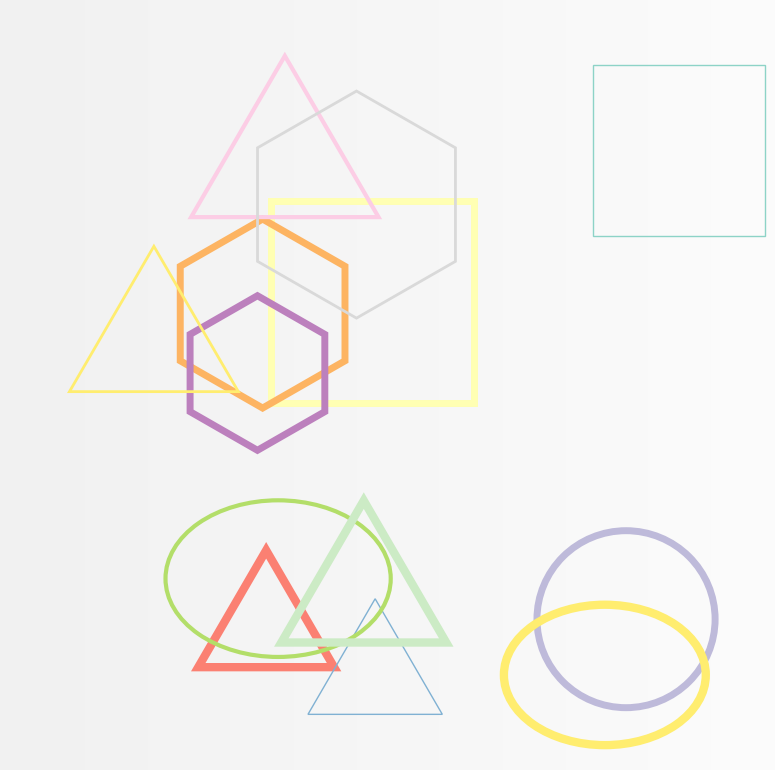[{"shape": "square", "thickness": 0.5, "radius": 0.56, "center": [0.876, 0.805]}, {"shape": "square", "thickness": 2.5, "radius": 0.66, "center": [0.481, 0.608]}, {"shape": "circle", "thickness": 2.5, "radius": 0.57, "center": [0.808, 0.196]}, {"shape": "triangle", "thickness": 3, "radius": 0.51, "center": [0.343, 0.184]}, {"shape": "triangle", "thickness": 0.5, "radius": 0.5, "center": [0.484, 0.122]}, {"shape": "hexagon", "thickness": 2.5, "radius": 0.61, "center": [0.339, 0.593]}, {"shape": "oval", "thickness": 1.5, "radius": 0.73, "center": [0.359, 0.249]}, {"shape": "triangle", "thickness": 1.5, "radius": 0.7, "center": [0.368, 0.788]}, {"shape": "hexagon", "thickness": 1, "radius": 0.74, "center": [0.46, 0.734]}, {"shape": "hexagon", "thickness": 2.5, "radius": 0.5, "center": [0.332, 0.516]}, {"shape": "triangle", "thickness": 3, "radius": 0.61, "center": [0.469, 0.227]}, {"shape": "triangle", "thickness": 1, "radius": 0.63, "center": [0.199, 0.554]}, {"shape": "oval", "thickness": 3, "radius": 0.65, "center": [0.78, 0.123]}]